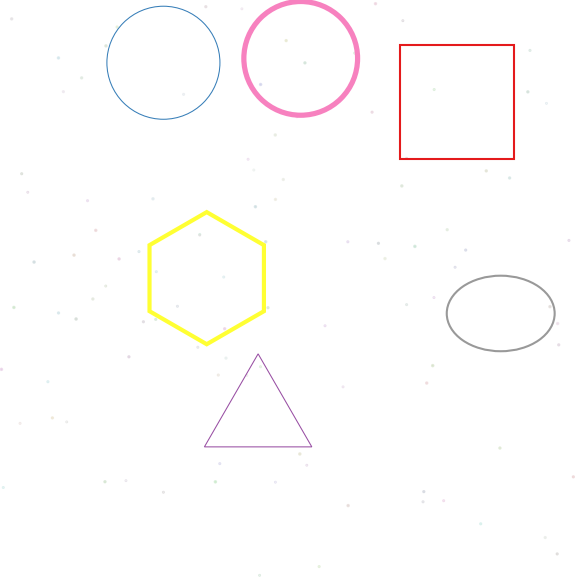[{"shape": "square", "thickness": 1, "radius": 0.49, "center": [0.792, 0.823]}, {"shape": "circle", "thickness": 0.5, "radius": 0.49, "center": [0.283, 0.89]}, {"shape": "triangle", "thickness": 0.5, "radius": 0.54, "center": [0.447, 0.279]}, {"shape": "hexagon", "thickness": 2, "radius": 0.57, "center": [0.358, 0.517]}, {"shape": "circle", "thickness": 2.5, "radius": 0.49, "center": [0.521, 0.898]}, {"shape": "oval", "thickness": 1, "radius": 0.47, "center": [0.867, 0.456]}]